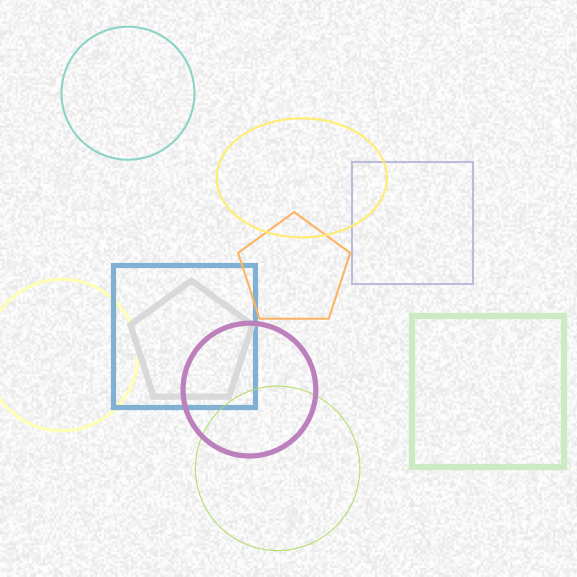[{"shape": "circle", "thickness": 1, "radius": 0.58, "center": [0.222, 0.838]}, {"shape": "circle", "thickness": 1.5, "radius": 0.66, "center": [0.107, 0.384]}, {"shape": "square", "thickness": 1, "radius": 0.53, "center": [0.714, 0.613]}, {"shape": "square", "thickness": 2.5, "radius": 0.62, "center": [0.319, 0.418]}, {"shape": "pentagon", "thickness": 1, "radius": 0.51, "center": [0.509, 0.53]}, {"shape": "circle", "thickness": 0.5, "radius": 0.71, "center": [0.481, 0.188]}, {"shape": "pentagon", "thickness": 3, "radius": 0.56, "center": [0.331, 0.402]}, {"shape": "circle", "thickness": 2.5, "radius": 0.57, "center": [0.432, 0.324]}, {"shape": "square", "thickness": 3, "radius": 0.66, "center": [0.845, 0.321]}, {"shape": "oval", "thickness": 1, "radius": 0.74, "center": [0.523, 0.691]}]